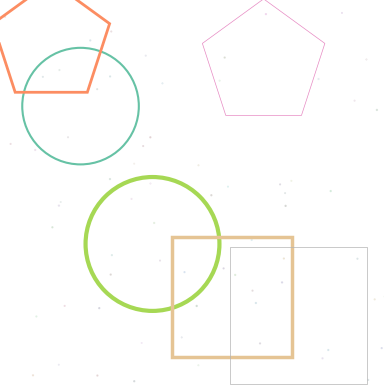[{"shape": "circle", "thickness": 1.5, "radius": 0.76, "center": [0.209, 0.724]}, {"shape": "pentagon", "thickness": 2, "radius": 0.8, "center": [0.133, 0.889]}, {"shape": "pentagon", "thickness": 0.5, "radius": 0.84, "center": [0.685, 0.836]}, {"shape": "circle", "thickness": 3, "radius": 0.87, "center": [0.396, 0.366]}, {"shape": "square", "thickness": 2.5, "radius": 0.78, "center": [0.603, 0.229]}, {"shape": "square", "thickness": 0.5, "radius": 0.89, "center": [0.774, 0.18]}]